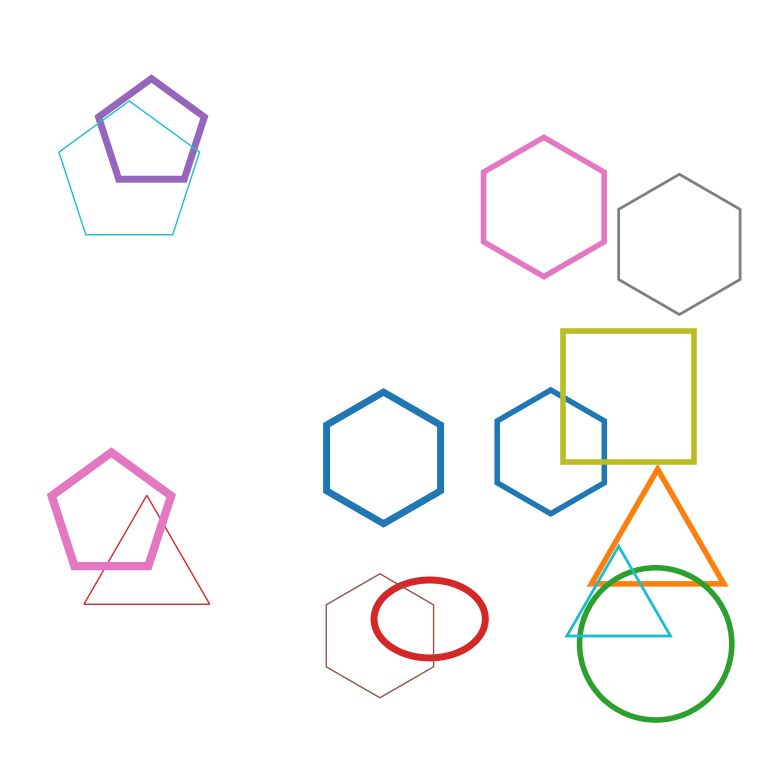[{"shape": "hexagon", "thickness": 2.5, "radius": 0.43, "center": [0.498, 0.405]}, {"shape": "hexagon", "thickness": 2, "radius": 0.4, "center": [0.715, 0.413]}, {"shape": "triangle", "thickness": 2, "radius": 0.5, "center": [0.854, 0.291]}, {"shape": "circle", "thickness": 2, "radius": 0.49, "center": [0.852, 0.164]}, {"shape": "triangle", "thickness": 0.5, "radius": 0.47, "center": [0.191, 0.262]}, {"shape": "oval", "thickness": 2.5, "radius": 0.36, "center": [0.558, 0.196]}, {"shape": "pentagon", "thickness": 2.5, "radius": 0.36, "center": [0.197, 0.826]}, {"shape": "hexagon", "thickness": 0.5, "radius": 0.4, "center": [0.493, 0.174]}, {"shape": "pentagon", "thickness": 3, "radius": 0.41, "center": [0.145, 0.331]}, {"shape": "hexagon", "thickness": 2, "radius": 0.45, "center": [0.706, 0.731]}, {"shape": "hexagon", "thickness": 1, "radius": 0.46, "center": [0.882, 0.683]}, {"shape": "square", "thickness": 2, "radius": 0.43, "center": [0.816, 0.485]}, {"shape": "pentagon", "thickness": 0.5, "radius": 0.48, "center": [0.168, 0.773]}, {"shape": "triangle", "thickness": 1, "radius": 0.39, "center": [0.803, 0.213]}]